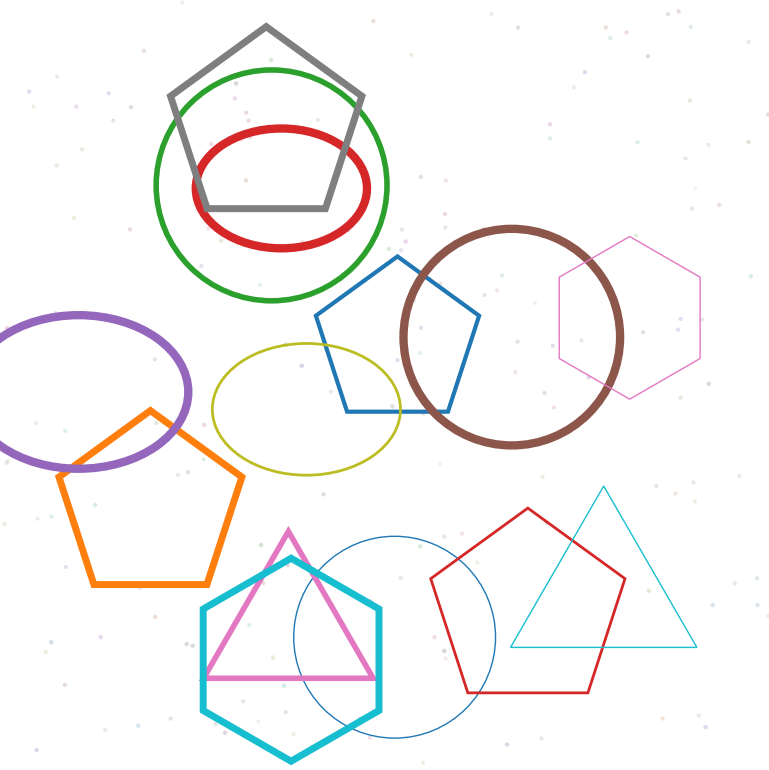[{"shape": "circle", "thickness": 0.5, "radius": 0.66, "center": [0.513, 0.172]}, {"shape": "pentagon", "thickness": 1.5, "radius": 0.56, "center": [0.516, 0.556]}, {"shape": "pentagon", "thickness": 2.5, "radius": 0.62, "center": [0.195, 0.342]}, {"shape": "circle", "thickness": 2, "radius": 0.75, "center": [0.353, 0.759]}, {"shape": "oval", "thickness": 3, "radius": 0.56, "center": [0.365, 0.755]}, {"shape": "pentagon", "thickness": 1, "radius": 0.66, "center": [0.686, 0.207]}, {"shape": "oval", "thickness": 3, "radius": 0.71, "center": [0.102, 0.491]}, {"shape": "circle", "thickness": 3, "radius": 0.7, "center": [0.665, 0.562]}, {"shape": "triangle", "thickness": 2, "radius": 0.64, "center": [0.375, 0.183]}, {"shape": "hexagon", "thickness": 0.5, "radius": 0.53, "center": [0.818, 0.587]}, {"shape": "pentagon", "thickness": 2.5, "radius": 0.65, "center": [0.346, 0.835]}, {"shape": "oval", "thickness": 1, "radius": 0.61, "center": [0.398, 0.468]}, {"shape": "triangle", "thickness": 0.5, "radius": 0.7, "center": [0.784, 0.229]}, {"shape": "hexagon", "thickness": 2.5, "radius": 0.66, "center": [0.378, 0.143]}]